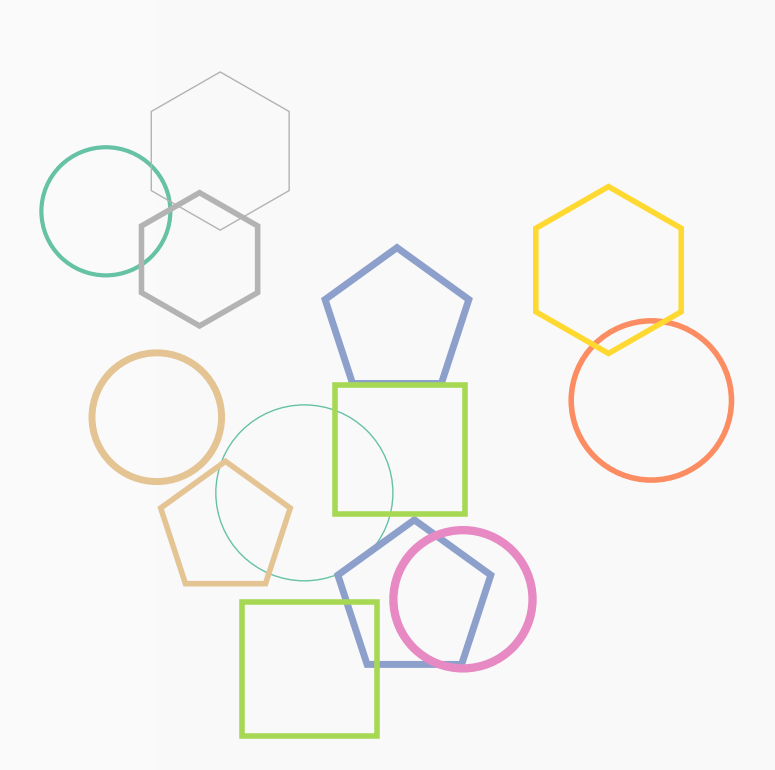[{"shape": "circle", "thickness": 1.5, "radius": 0.42, "center": [0.137, 0.726]}, {"shape": "circle", "thickness": 0.5, "radius": 0.57, "center": [0.393, 0.36]}, {"shape": "circle", "thickness": 2, "radius": 0.52, "center": [0.84, 0.48]}, {"shape": "pentagon", "thickness": 2.5, "radius": 0.49, "center": [0.512, 0.581]}, {"shape": "pentagon", "thickness": 2.5, "radius": 0.52, "center": [0.535, 0.221]}, {"shape": "circle", "thickness": 3, "radius": 0.45, "center": [0.597, 0.222]}, {"shape": "square", "thickness": 2, "radius": 0.44, "center": [0.399, 0.131]}, {"shape": "square", "thickness": 2, "radius": 0.42, "center": [0.516, 0.417]}, {"shape": "hexagon", "thickness": 2, "radius": 0.54, "center": [0.785, 0.649]}, {"shape": "pentagon", "thickness": 2, "radius": 0.44, "center": [0.291, 0.313]}, {"shape": "circle", "thickness": 2.5, "radius": 0.42, "center": [0.202, 0.458]}, {"shape": "hexagon", "thickness": 0.5, "radius": 0.51, "center": [0.284, 0.804]}, {"shape": "hexagon", "thickness": 2, "radius": 0.43, "center": [0.257, 0.663]}]